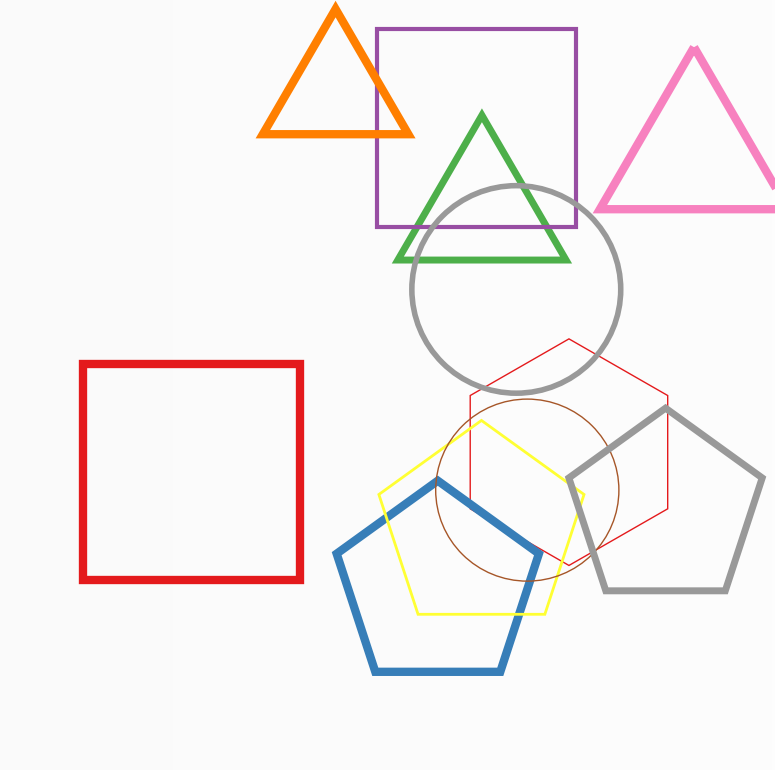[{"shape": "square", "thickness": 3, "radius": 0.7, "center": [0.247, 0.387]}, {"shape": "hexagon", "thickness": 0.5, "radius": 0.74, "center": [0.734, 0.413]}, {"shape": "pentagon", "thickness": 3, "radius": 0.69, "center": [0.565, 0.239]}, {"shape": "triangle", "thickness": 2.5, "radius": 0.63, "center": [0.622, 0.725]}, {"shape": "square", "thickness": 1.5, "radius": 0.64, "center": [0.615, 0.834]}, {"shape": "triangle", "thickness": 3, "radius": 0.54, "center": [0.433, 0.88]}, {"shape": "pentagon", "thickness": 1, "radius": 0.7, "center": [0.621, 0.315]}, {"shape": "circle", "thickness": 0.5, "radius": 0.59, "center": [0.68, 0.363]}, {"shape": "triangle", "thickness": 3, "radius": 0.7, "center": [0.896, 0.798]}, {"shape": "circle", "thickness": 2, "radius": 0.67, "center": [0.666, 0.624]}, {"shape": "pentagon", "thickness": 2.5, "radius": 0.66, "center": [0.859, 0.339]}]